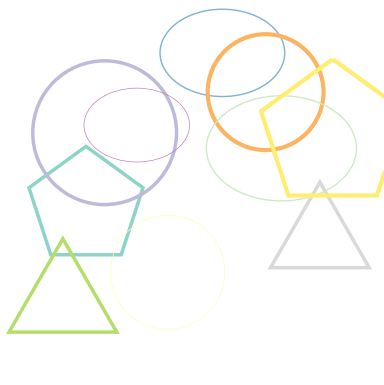[{"shape": "pentagon", "thickness": 2.5, "radius": 0.78, "center": [0.223, 0.464]}, {"shape": "circle", "thickness": 0.5, "radius": 0.74, "center": [0.435, 0.293]}, {"shape": "circle", "thickness": 2.5, "radius": 0.93, "center": [0.272, 0.655]}, {"shape": "oval", "thickness": 1, "radius": 0.81, "center": [0.578, 0.863]}, {"shape": "circle", "thickness": 3, "radius": 0.75, "center": [0.69, 0.761]}, {"shape": "triangle", "thickness": 2.5, "radius": 0.81, "center": [0.163, 0.218]}, {"shape": "triangle", "thickness": 2.5, "radius": 0.74, "center": [0.831, 0.379]}, {"shape": "oval", "thickness": 0.5, "radius": 0.69, "center": [0.355, 0.675]}, {"shape": "oval", "thickness": 1, "radius": 0.98, "center": [0.731, 0.615]}, {"shape": "pentagon", "thickness": 3, "radius": 0.98, "center": [0.864, 0.651]}]